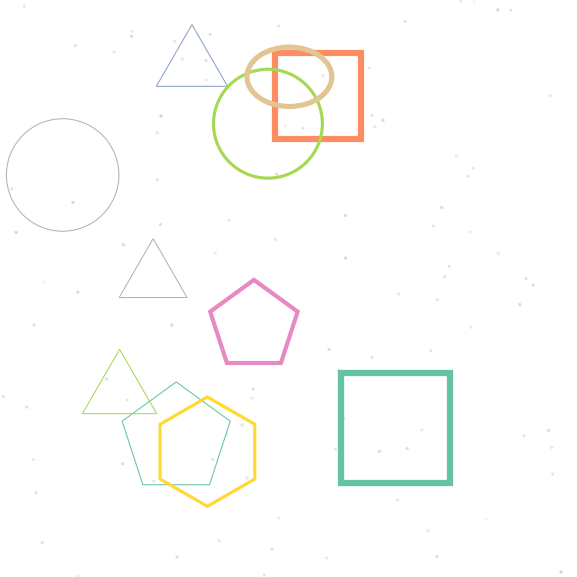[{"shape": "pentagon", "thickness": 0.5, "radius": 0.49, "center": [0.305, 0.239]}, {"shape": "square", "thickness": 3, "radius": 0.47, "center": [0.685, 0.258]}, {"shape": "square", "thickness": 3, "radius": 0.37, "center": [0.551, 0.832]}, {"shape": "triangle", "thickness": 0.5, "radius": 0.36, "center": [0.332, 0.885]}, {"shape": "pentagon", "thickness": 2, "radius": 0.4, "center": [0.44, 0.435]}, {"shape": "triangle", "thickness": 0.5, "radius": 0.37, "center": [0.207, 0.32]}, {"shape": "circle", "thickness": 1.5, "radius": 0.47, "center": [0.464, 0.785]}, {"shape": "hexagon", "thickness": 1.5, "radius": 0.47, "center": [0.359, 0.217]}, {"shape": "oval", "thickness": 2.5, "radius": 0.37, "center": [0.501, 0.866]}, {"shape": "triangle", "thickness": 0.5, "radius": 0.34, "center": [0.265, 0.518]}, {"shape": "circle", "thickness": 0.5, "radius": 0.49, "center": [0.109, 0.696]}]